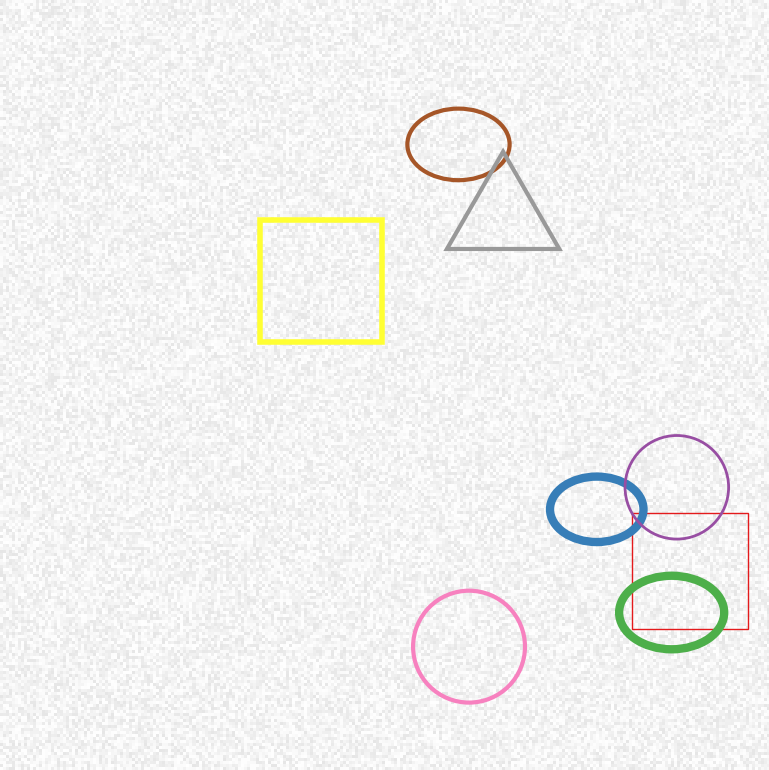[{"shape": "square", "thickness": 0.5, "radius": 0.38, "center": [0.896, 0.259]}, {"shape": "oval", "thickness": 3, "radius": 0.3, "center": [0.775, 0.339]}, {"shape": "oval", "thickness": 3, "radius": 0.34, "center": [0.872, 0.205]}, {"shape": "circle", "thickness": 1, "radius": 0.34, "center": [0.879, 0.367]}, {"shape": "square", "thickness": 2, "radius": 0.39, "center": [0.417, 0.635]}, {"shape": "oval", "thickness": 1.5, "radius": 0.33, "center": [0.595, 0.812]}, {"shape": "circle", "thickness": 1.5, "radius": 0.36, "center": [0.609, 0.16]}, {"shape": "triangle", "thickness": 1.5, "radius": 0.42, "center": [0.653, 0.719]}]